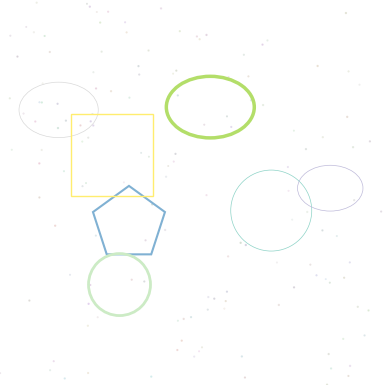[{"shape": "circle", "thickness": 0.5, "radius": 0.53, "center": [0.705, 0.453]}, {"shape": "oval", "thickness": 0.5, "radius": 0.42, "center": [0.858, 0.511]}, {"shape": "pentagon", "thickness": 1.5, "radius": 0.49, "center": [0.335, 0.419]}, {"shape": "oval", "thickness": 2.5, "radius": 0.57, "center": [0.546, 0.722]}, {"shape": "oval", "thickness": 0.5, "radius": 0.51, "center": [0.152, 0.715]}, {"shape": "circle", "thickness": 2, "radius": 0.4, "center": [0.31, 0.261]}, {"shape": "square", "thickness": 1, "radius": 0.53, "center": [0.291, 0.598]}]